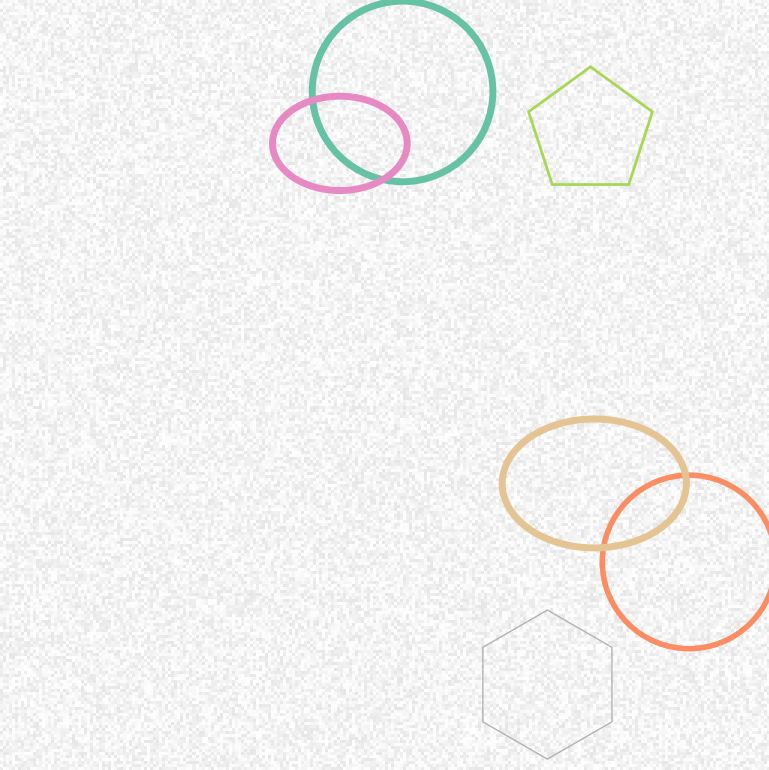[{"shape": "circle", "thickness": 2.5, "radius": 0.59, "center": [0.523, 0.881]}, {"shape": "circle", "thickness": 2, "radius": 0.56, "center": [0.895, 0.27]}, {"shape": "oval", "thickness": 2.5, "radius": 0.44, "center": [0.441, 0.814]}, {"shape": "pentagon", "thickness": 1, "radius": 0.42, "center": [0.767, 0.829]}, {"shape": "oval", "thickness": 2.5, "radius": 0.6, "center": [0.772, 0.372]}, {"shape": "hexagon", "thickness": 0.5, "radius": 0.48, "center": [0.711, 0.111]}]